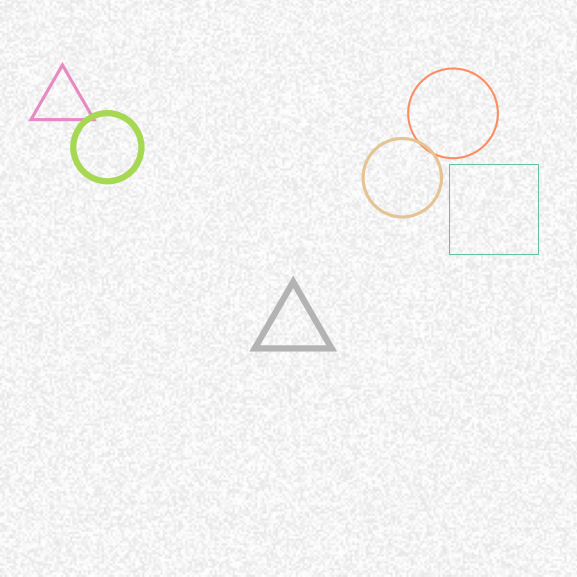[{"shape": "square", "thickness": 0.5, "radius": 0.39, "center": [0.855, 0.637]}, {"shape": "circle", "thickness": 1, "radius": 0.39, "center": [0.784, 0.803]}, {"shape": "triangle", "thickness": 1.5, "radius": 0.32, "center": [0.108, 0.824]}, {"shape": "circle", "thickness": 3, "radius": 0.3, "center": [0.186, 0.744]}, {"shape": "circle", "thickness": 1.5, "radius": 0.34, "center": [0.697, 0.691]}, {"shape": "triangle", "thickness": 3, "radius": 0.38, "center": [0.508, 0.434]}]